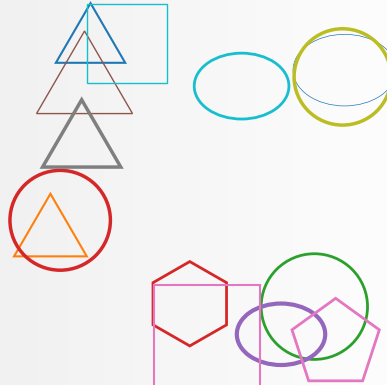[{"shape": "triangle", "thickness": 1.5, "radius": 0.52, "center": [0.234, 0.889]}, {"shape": "oval", "thickness": 0.5, "radius": 0.66, "center": [0.889, 0.818]}, {"shape": "triangle", "thickness": 1.5, "radius": 0.54, "center": [0.13, 0.388]}, {"shape": "circle", "thickness": 2, "radius": 0.69, "center": [0.811, 0.204]}, {"shape": "hexagon", "thickness": 2, "radius": 0.55, "center": [0.49, 0.211]}, {"shape": "circle", "thickness": 2.5, "radius": 0.65, "center": [0.155, 0.428]}, {"shape": "oval", "thickness": 3, "radius": 0.57, "center": [0.725, 0.132]}, {"shape": "triangle", "thickness": 1, "radius": 0.71, "center": [0.218, 0.776]}, {"shape": "square", "thickness": 1.5, "radius": 0.68, "center": [0.535, 0.123]}, {"shape": "pentagon", "thickness": 2, "radius": 0.59, "center": [0.866, 0.107]}, {"shape": "triangle", "thickness": 2.5, "radius": 0.58, "center": [0.211, 0.624]}, {"shape": "circle", "thickness": 2.5, "radius": 0.63, "center": [0.884, 0.8]}, {"shape": "oval", "thickness": 2, "radius": 0.61, "center": [0.623, 0.776]}, {"shape": "square", "thickness": 1, "radius": 0.52, "center": [0.329, 0.887]}]